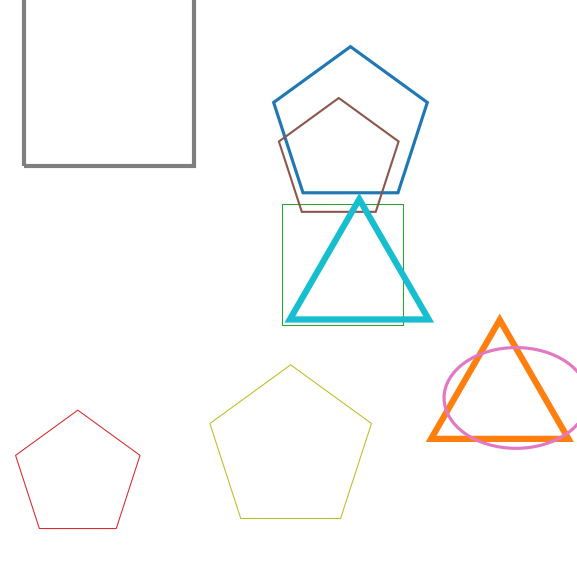[{"shape": "pentagon", "thickness": 1.5, "radius": 0.7, "center": [0.607, 0.778]}, {"shape": "triangle", "thickness": 3, "radius": 0.69, "center": [0.865, 0.308]}, {"shape": "square", "thickness": 0.5, "radius": 0.52, "center": [0.593, 0.541]}, {"shape": "pentagon", "thickness": 0.5, "radius": 0.57, "center": [0.135, 0.176]}, {"shape": "pentagon", "thickness": 1, "radius": 0.54, "center": [0.587, 0.72]}, {"shape": "oval", "thickness": 1.5, "radius": 0.62, "center": [0.894, 0.31]}, {"shape": "square", "thickness": 2, "radius": 0.73, "center": [0.189, 0.857]}, {"shape": "pentagon", "thickness": 0.5, "radius": 0.74, "center": [0.503, 0.22]}, {"shape": "triangle", "thickness": 3, "radius": 0.69, "center": [0.622, 0.515]}]